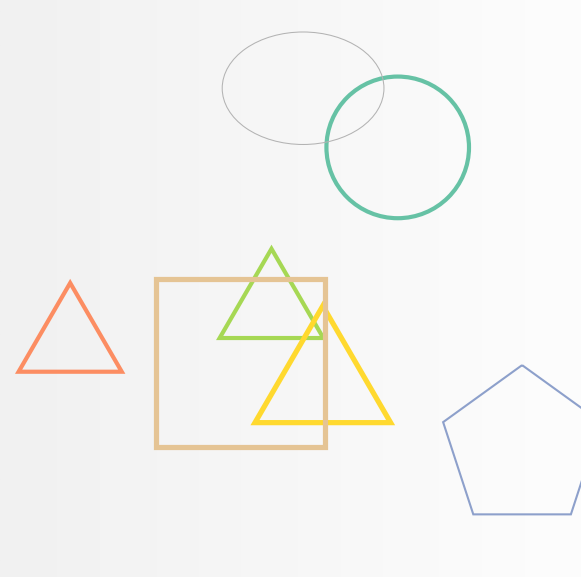[{"shape": "circle", "thickness": 2, "radius": 0.61, "center": [0.684, 0.744]}, {"shape": "triangle", "thickness": 2, "radius": 0.51, "center": [0.121, 0.407]}, {"shape": "pentagon", "thickness": 1, "radius": 0.71, "center": [0.898, 0.224]}, {"shape": "triangle", "thickness": 2, "radius": 0.51, "center": [0.467, 0.465]}, {"shape": "triangle", "thickness": 2.5, "radius": 0.67, "center": [0.555, 0.335]}, {"shape": "square", "thickness": 2.5, "radius": 0.72, "center": [0.414, 0.37]}, {"shape": "oval", "thickness": 0.5, "radius": 0.7, "center": [0.521, 0.846]}]